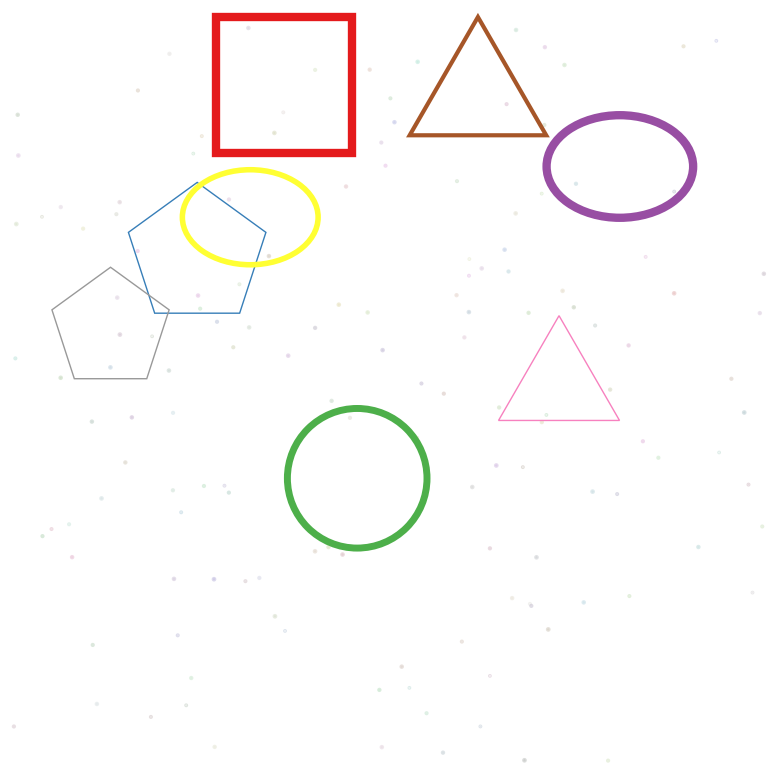[{"shape": "square", "thickness": 3, "radius": 0.44, "center": [0.368, 0.89]}, {"shape": "pentagon", "thickness": 0.5, "radius": 0.47, "center": [0.256, 0.669]}, {"shape": "circle", "thickness": 2.5, "radius": 0.45, "center": [0.464, 0.379]}, {"shape": "oval", "thickness": 3, "radius": 0.48, "center": [0.805, 0.784]}, {"shape": "oval", "thickness": 2, "radius": 0.44, "center": [0.325, 0.718]}, {"shape": "triangle", "thickness": 1.5, "radius": 0.51, "center": [0.621, 0.876]}, {"shape": "triangle", "thickness": 0.5, "radius": 0.45, "center": [0.726, 0.499]}, {"shape": "pentagon", "thickness": 0.5, "radius": 0.4, "center": [0.144, 0.573]}]